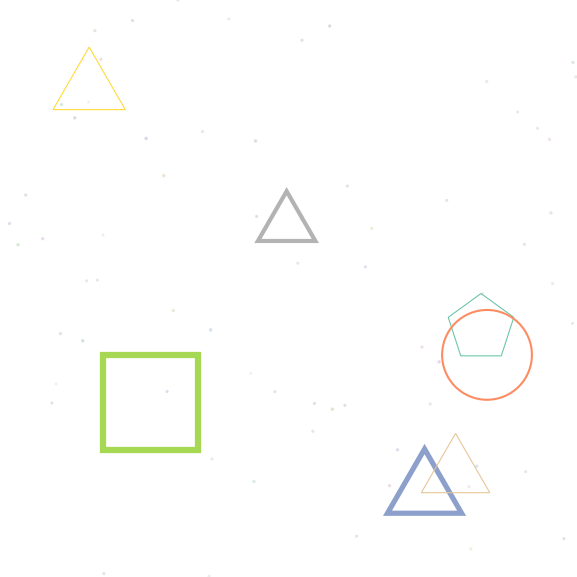[{"shape": "pentagon", "thickness": 0.5, "radius": 0.3, "center": [0.833, 0.431]}, {"shape": "circle", "thickness": 1, "radius": 0.39, "center": [0.843, 0.385]}, {"shape": "triangle", "thickness": 2.5, "radius": 0.37, "center": [0.735, 0.147]}, {"shape": "square", "thickness": 3, "radius": 0.41, "center": [0.26, 0.302]}, {"shape": "triangle", "thickness": 0.5, "radius": 0.36, "center": [0.154, 0.845]}, {"shape": "triangle", "thickness": 0.5, "radius": 0.34, "center": [0.789, 0.18]}, {"shape": "triangle", "thickness": 2, "radius": 0.29, "center": [0.496, 0.611]}]